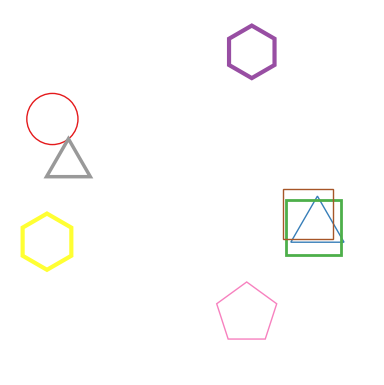[{"shape": "circle", "thickness": 1, "radius": 0.33, "center": [0.136, 0.691]}, {"shape": "triangle", "thickness": 1, "radius": 0.4, "center": [0.824, 0.411]}, {"shape": "square", "thickness": 2, "radius": 0.36, "center": [0.814, 0.41]}, {"shape": "hexagon", "thickness": 3, "radius": 0.34, "center": [0.654, 0.865]}, {"shape": "hexagon", "thickness": 3, "radius": 0.37, "center": [0.122, 0.372]}, {"shape": "square", "thickness": 1, "radius": 0.33, "center": [0.801, 0.445]}, {"shape": "pentagon", "thickness": 1, "radius": 0.41, "center": [0.641, 0.186]}, {"shape": "triangle", "thickness": 2.5, "radius": 0.33, "center": [0.178, 0.574]}]